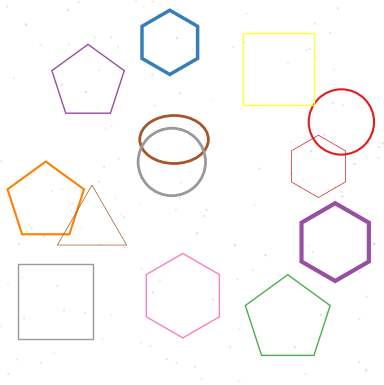[{"shape": "hexagon", "thickness": 0.5, "radius": 0.4, "center": [0.827, 0.568]}, {"shape": "circle", "thickness": 1.5, "radius": 0.42, "center": [0.887, 0.683]}, {"shape": "hexagon", "thickness": 2.5, "radius": 0.42, "center": [0.441, 0.89]}, {"shape": "pentagon", "thickness": 1, "radius": 0.58, "center": [0.747, 0.171]}, {"shape": "pentagon", "thickness": 1, "radius": 0.49, "center": [0.229, 0.786]}, {"shape": "hexagon", "thickness": 3, "radius": 0.5, "center": [0.871, 0.371]}, {"shape": "pentagon", "thickness": 1.5, "radius": 0.52, "center": [0.119, 0.476]}, {"shape": "square", "thickness": 1, "radius": 0.46, "center": [0.724, 0.82]}, {"shape": "oval", "thickness": 2, "radius": 0.45, "center": [0.452, 0.638]}, {"shape": "triangle", "thickness": 0.5, "radius": 0.52, "center": [0.239, 0.415]}, {"shape": "hexagon", "thickness": 1, "radius": 0.55, "center": [0.475, 0.232]}, {"shape": "circle", "thickness": 2, "radius": 0.44, "center": [0.446, 0.579]}, {"shape": "square", "thickness": 1, "radius": 0.48, "center": [0.145, 0.217]}]